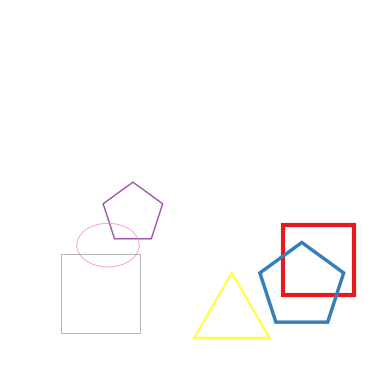[{"shape": "square", "thickness": 3, "radius": 0.46, "center": [0.827, 0.324]}, {"shape": "pentagon", "thickness": 2.5, "radius": 0.57, "center": [0.784, 0.256]}, {"shape": "pentagon", "thickness": 1, "radius": 0.41, "center": [0.345, 0.446]}, {"shape": "triangle", "thickness": 1.5, "radius": 0.56, "center": [0.602, 0.179]}, {"shape": "oval", "thickness": 0.5, "radius": 0.41, "center": [0.281, 0.363]}, {"shape": "square", "thickness": 0.5, "radius": 0.51, "center": [0.262, 0.239]}]